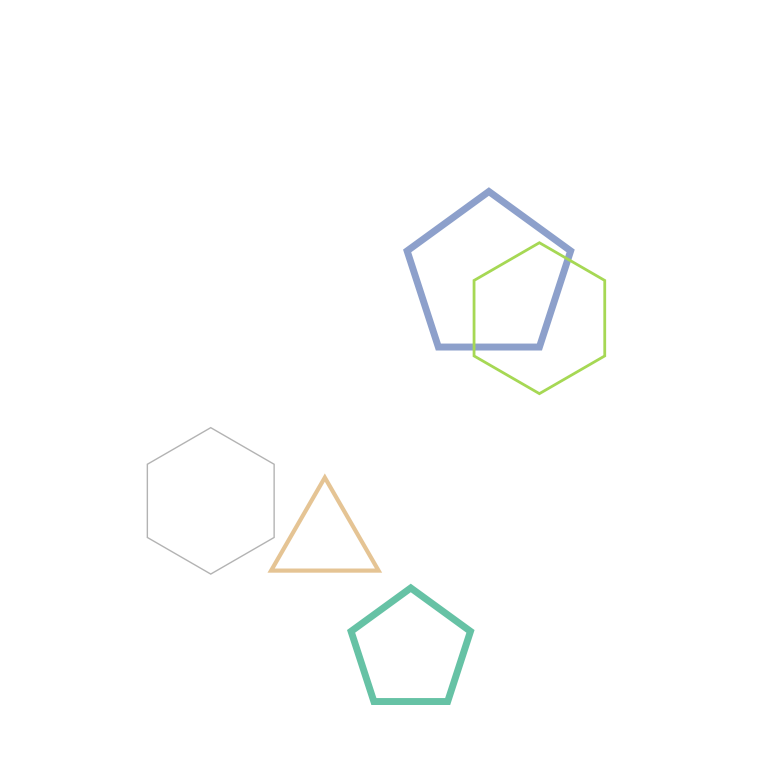[{"shape": "pentagon", "thickness": 2.5, "radius": 0.41, "center": [0.533, 0.155]}, {"shape": "pentagon", "thickness": 2.5, "radius": 0.56, "center": [0.635, 0.64]}, {"shape": "hexagon", "thickness": 1, "radius": 0.49, "center": [0.701, 0.587]}, {"shape": "triangle", "thickness": 1.5, "radius": 0.4, "center": [0.422, 0.299]}, {"shape": "hexagon", "thickness": 0.5, "radius": 0.48, "center": [0.274, 0.35]}]